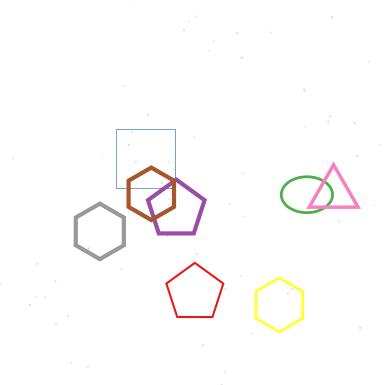[{"shape": "pentagon", "thickness": 1.5, "radius": 0.39, "center": [0.506, 0.239]}, {"shape": "square", "thickness": 0.5, "radius": 0.38, "center": [0.377, 0.589]}, {"shape": "oval", "thickness": 2, "radius": 0.33, "center": [0.797, 0.494]}, {"shape": "pentagon", "thickness": 3, "radius": 0.39, "center": [0.458, 0.456]}, {"shape": "hexagon", "thickness": 2, "radius": 0.35, "center": [0.725, 0.208]}, {"shape": "hexagon", "thickness": 3, "radius": 0.34, "center": [0.393, 0.497]}, {"shape": "triangle", "thickness": 2.5, "radius": 0.37, "center": [0.867, 0.499]}, {"shape": "hexagon", "thickness": 3, "radius": 0.36, "center": [0.259, 0.399]}]